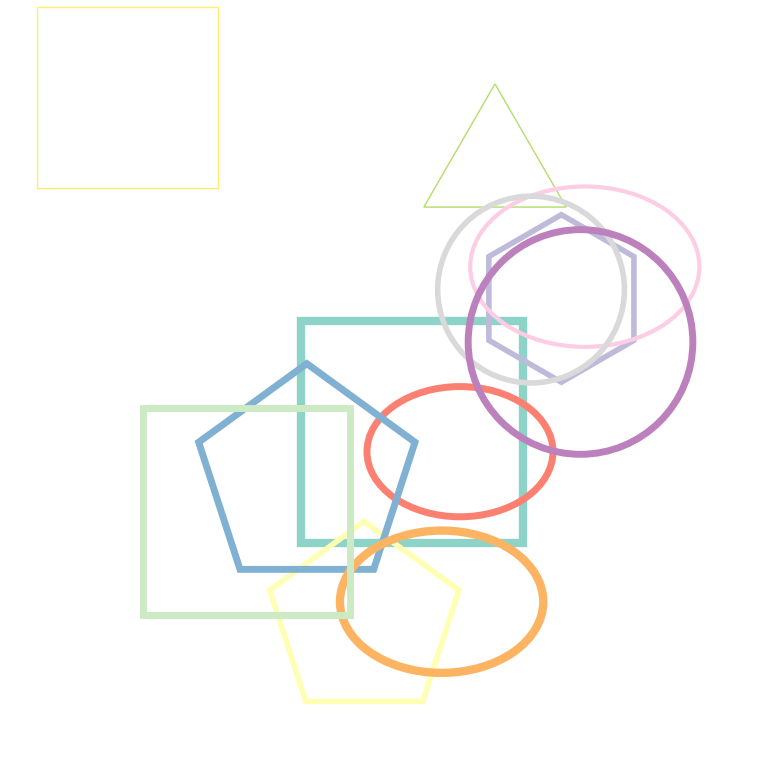[{"shape": "square", "thickness": 3, "radius": 0.72, "center": [0.536, 0.439]}, {"shape": "pentagon", "thickness": 2, "radius": 0.65, "center": [0.473, 0.194]}, {"shape": "hexagon", "thickness": 2, "radius": 0.54, "center": [0.729, 0.612]}, {"shape": "oval", "thickness": 2.5, "radius": 0.6, "center": [0.597, 0.413]}, {"shape": "pentagon", "thickness": 2.5, "radius": 0.74, "center": [0.399, 0.38]}, {"shape": "oval", "thickness": 3, "radius": 0.66, "center": [0.574, 0.219]}, {"shape": "triangle", "thickness": 0.5, "radius": 0.53, "center": [0.643, 0.784]}, {"shape": "oval", "thickness": 1.5, "radius": 0.74, "center": [0.759, 0.654]}, {"shape": "circle", "thickness": 2, "radius": 0.61, "center": [0.69, 0.624]}, {"shape": "circle", "thickness": 2.5, "radius": 0.73, "center": [0.754, 0.556]}, {"shape": "square", "thickness": 2.5, "radius": 0.67, "center": [0.32, 0.336]}, {"shape": "square", "thickness": 0.5, "radius": 0.59, "center": [0.165, 0.874]}]